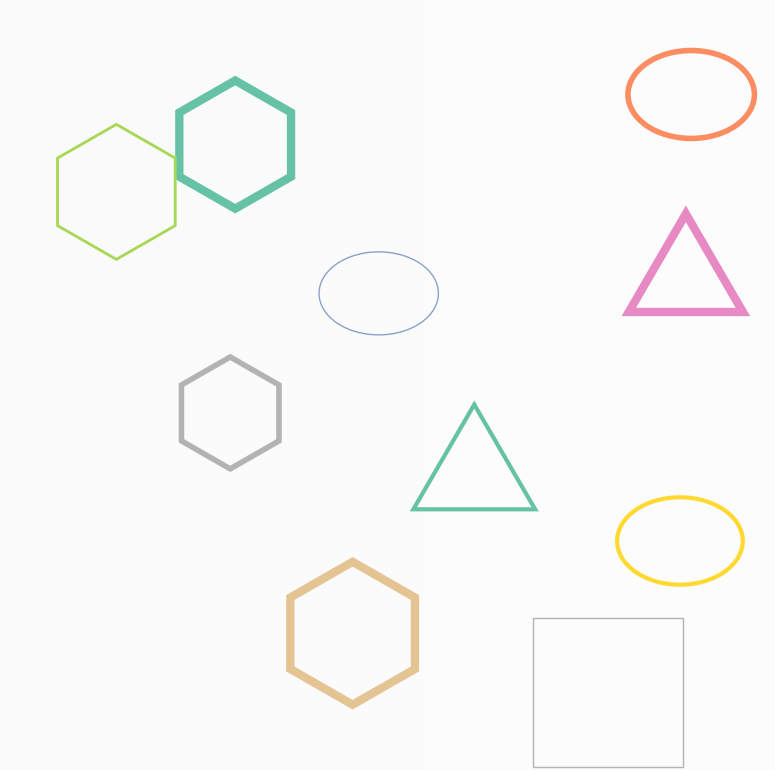[{"shape": "hexagon", "thickness": 3, "radius": 0.42, "center": [0.303, 0.812]}, {"shape": "triangle", "thickness": 1.5, "radius": 0.45, "center": [0.612, 0.384]}, {"shape": "oval", "thickness": 2, "radius": 0.41, "center": [0.892, 0.877]}, {"shape": "oval", "thickness": 0.5, "radius": 0.39, "center": [0.489, 0.619]}, {"shape": "triangle", "thickness": 3, "radius": 0.43, "center": [0.885, 0.637]}, {"shape": "hexagon", "thickness": 1, "radius": 0.44, "center": [0.15, 0.751]}, {"shape": "oval", "thickness": 1.5, "radius": 0.41, "center": [0.877, 0.297]}, {"shape": "hexagon", "thickness": 3, "radius": 0.46, "center": [0.455, 0.178]}, {"shape": "square", "thickness": 0.5, "radius": 0.48, "center": [0.785, 0.101]}, {"shape": "hexagon", "thickness": 2, "radius": 0.36, "center": [0.297, 0.464]}]